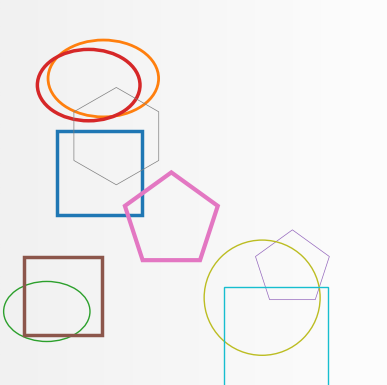[{"shape": "square", "thickness": 2.5, "radius": 0.54, "center": [0.257, 0.552]}, {"shape": "oval", "thickness": 2, "radius": 0.71, "center": [0.267, 0.796]}, {"shape": "oval", "thickness": 1, "radius": 0.56, "center": [0.121, 0.191]}, {"shape": "oval", "thickness": 2.5, "radius": 0.66, "center": [0.229, 0.779]}, {"shape": "pentagon", "thickness": 0.5, "radius": 0.5, "center": [0.755, 0.303]}, {"shape": "square", "thickness": 2.5, "radius": 0.51, "center": [0.163, 0.231]}, {"shape": "pentagon", "thickness": 3, "radius": 0.63, "center": [0.442, 0.426]}, {"shape": "hexagon", "thickness": 0.5, "radius": 0.63, "center": [0.3, 0.646]}, {"shape": "circle", "thickness": 1, "radius": 0.75, "center": [0.676, 0.227]}, {"shape": "square", "thickness": 1, "radius": 0.67, "center": [0.712, 0.121]}]